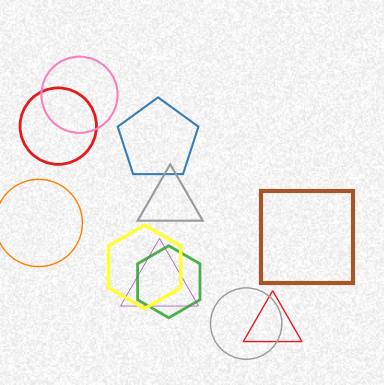[{"shape": "triangle", "thickness": 1, "radius": 0.44, "center": [0.708, 0.157]}, {"shape": "circle", "thickness": 2, "radius": 0.5, "center": [0.151, 0.672]}, {"shape": "pentagon", "thickness": 1.5, "radius": 0.55, "center": [0.411, 0.637]}, {"shape": "hexagon", "thickness": 2, "radius": 0.47, "center": [0.438, 0.268]}, {"shape": "triangle", "thickness": 0.5, "radius": 0.59, "center": [0.414, 0.264]}, {"shape": "circle", "thickness": 1, "radius": 0.57, "center": [0.101, 0.421]}, {"shape": "hexagon", "thickness": 2.5, "radius": 0.54, "center": [0.376, 0.307]}, {"shape": "square", "thickness": 3, "radius": 0.6, "center": [0.797, 0.384]}, {"shape": "circle", "thickness": 1.5, "radius": 0.49, "center": [0.206, 0.754]}, {"shape": "triangle", "thickness": 1.5, "radius": 0.49, "center": [0.442, 0.476]}, {"shape": "circle", "thickness": 1, "radius": 0.46, "center": [0.639, 0.16]}]